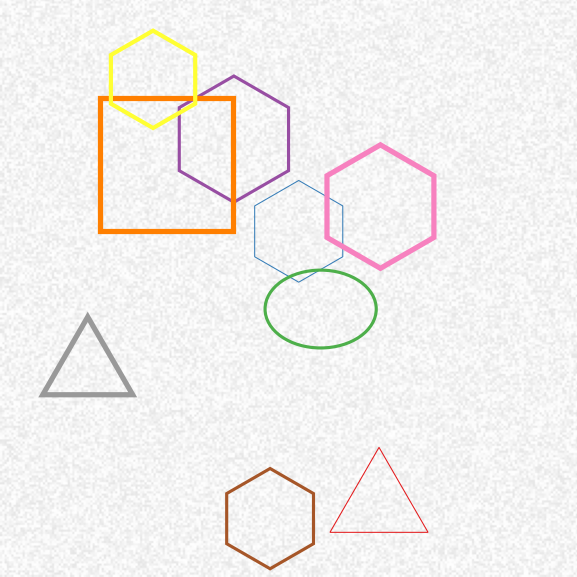[{"shape": "triangle", "thickness": 0.5, "radius": 0.49, "center": [0.656, 0.126]}, {"shape": "hexagon", "thickness": 0.5, "radius": 0.44, "center": [0.517, 0.599]}, {"shape": "oval", "thickness": 1.5, "radius": 0.48, "center": [0.555, 0.464]}, {"shape": "hexagon", "thickness": 1.5, "radius": 0.55, "center": [0.405, 0.758]}, {"shape": "square", "thickness": 2.5, "radius": 0.57, "center": [0.288, 0.714]}, {"shape": "hexagon", "thickness": 2, "radius": 0.42, "center": [0.265, 0.862]}, {"shape": "hexagon", "thickness": 1.5, "radius": 0.43, "center": [0.468, 0.101]}, {"shape": "hexagon", "thickness": 2.5, "radius": 0.53, "center": [0.659, 0.641]}, {"shape": "triangle", "thickness": 2.5, "radius": 0.45, "center": [0.152, 0.361]}]